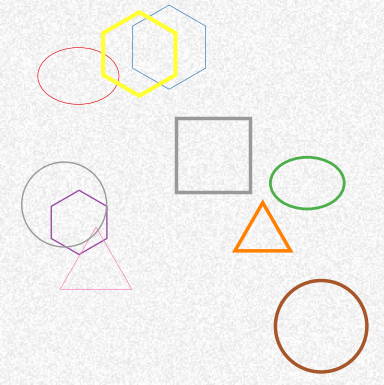[{"shape": "oval", "thickness": 0.5, "radius": 0.53, "center": [0.204, 0.803]}, {"shape": "hexagon", "thickness": 0.5, "radius": 0.55, "center": [0.439, 0.878]}, {"shape": "oval", "thickness": 2, "radius": 0.48, "center": [0.798, 0.524]}, {"shape": "hexagon", "thickness": 1, "radius": 0.42, "center": [0.205, 0.422]}, {"shape": "triangle", "thickness": 2.5, "radius": 0.42, "center": [0.682, 0.39]}, {"shape": "hexagon", "thickness": 3, "radius": 0.54, "center": [0.362, 0.86]}, {"shape": "circle", "thickness": 2.5, "radius": 0.59, "center": [0.834, 0.153]}, {"shape": "triangle", "thickness": 0.5, "radius": 0.54, "center": [0.249, 0.302]}, {"shape": "square", "thickness": 2.5, "radius": 0.48, "center": [0.554, 0.598]}, {"shape": "circle", "thickness": 1, "radius": 0.55, "center": [0.167, 0.469]}]